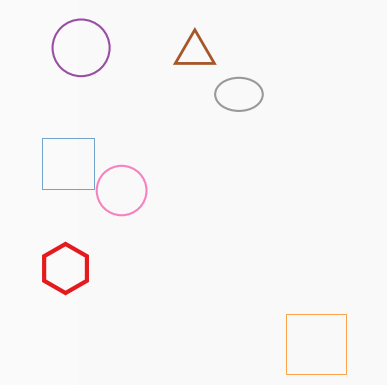[{"shape": "hexagon", "thickness": 3, "radius": 0.32, "center": [0.169, 0.303]}, {"shape": "square", "thickness": 0.5, "radius": 0.33, "center": [0.175, 0.575]}, {"shape": "circle", "thickness": 1.5, "radius": 0.37, "center": [0.209, 0.876]}, {"shape": "square", "thickness": 0.5, "radius": 0.39, "center": [0.816, 0.107]}, {"shape": "triangle", "thickness": 2, "radius": 0.29, "center": [0.503, 0.864]}, {"shape": "circle", "thickness": 1.5, "radius": 0.32, "center": [0.314, 0.505]}, {"shape": "oval", "thickness": 1.5, "radius": 0.31, "center": [0.617, 0.755]}]